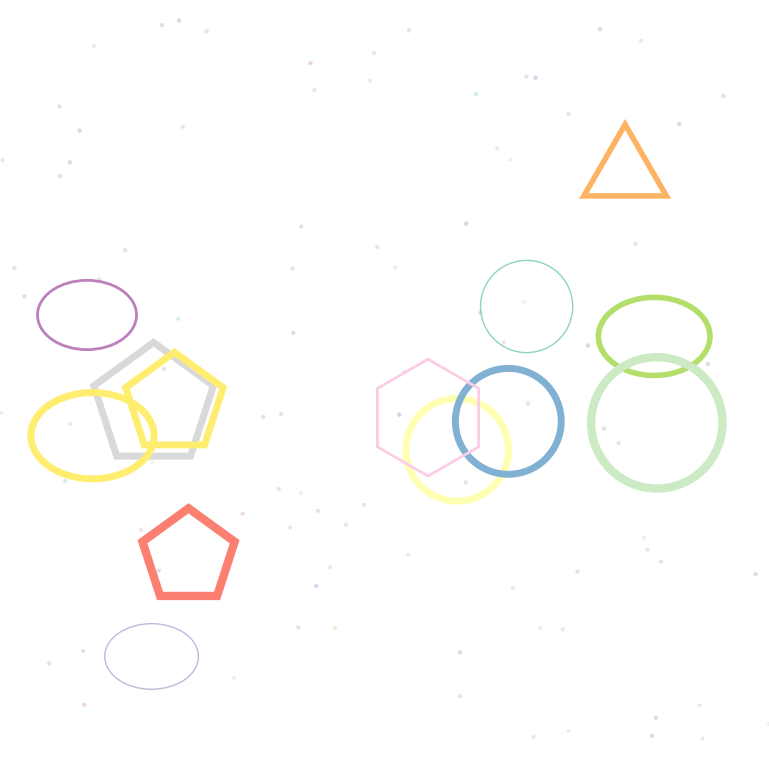[{"shape": "circle", "thickness": 0.5, "radius": 0.3, "center": [0.684, 0.602]}, {"shape": "circle", "thickness": 2.5, "radius": 0.33, "center": [0.594, 0.416]}, {"shape": "oval", "thickness": 0.5, "radius": 0.3, "center": [0.197, 0.147]}, {"shape": "pentagon", "thickness": 3, "radius": 0.31, "center": [0.245, 0.277]}, {"shape": "circle", "thickness": 2.5, "radius": 0.34, "center": [0.66, 0.453]}, {"shape": "triangle", "thickness": 2, "radius": 0.31, "center": [0.812, 0.776]}, {"shape": "oval", "thickness": 2, "radius": 0.36, "center": [0.85, 0.563]}, {"shape": "hexagon", "thickness": 1, "radius": 0.38, "center": [0.556, 0.458]}, {"shape": "pentagon", "thickness": 2.5, "radius": 0.41, "center": [0.199, 0.474]}, {"shape": "oval", "thickness": 1, "radius": 0.32, "center": [0.113, 0.591]}, {"shape": "circle", "thickness": 3, "radius": 0.43, "center": [0.853, 0.451]}, {"shape": "oval", "thickness": 2.5, "radius": 0.4, "center": [0.12, 0.434]}, {"shape": "pentagon", "thickness": 2.5, "radius": 0.33, "center": [0.227, 0.476]}]